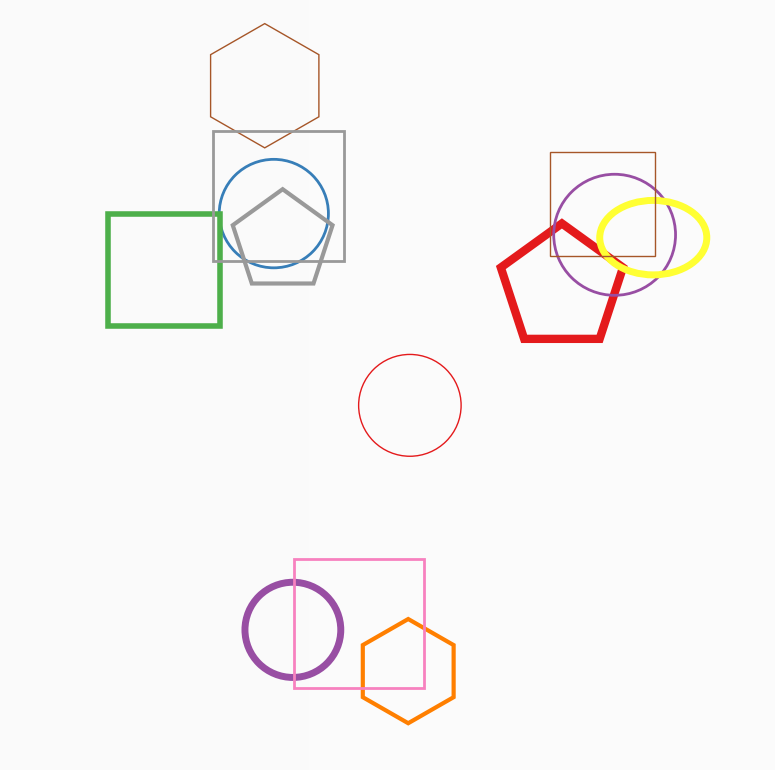[{"shape": "pentagon", "thickness": 3, "radius": 0.41, "center": [0.725, 0.627]}, {"shape": "circle", "thickness": 0.5, "radius": 0.33, "center": [0.529, 0.474]}, {"shape": "circle", "thickness": 1, "radius": 0.35, "center": [0.353, 0.723]}, {"shape": "square", "thickness": 2, "radius": 0.36, "center": [0.211, 0.649]}, {"shape": "circle", "thickness": 1, "radius": 0.39, "center": [0.793, 0.695]}, {"shape": "circle", "thickness": 2.5, "radius": 0.31, "center": [0.378, 0.182]}, {"shape": "hexagon", "thickness": 1.5, "radius": 0.34, "center": [0.527, 0.128]}, {"shape": "oval", "thickness": 2.5, "radius": 0.35, "center": [0.843, 0.691]}, {"shape": "square", "thickness": 0.5, "radius": 0.34, "center": [0.777, 0.735]}, {"shape": "hexagon", "thickness": 0.5, "radius": 0.4, "center": [0.342, 0.889]}, {"shape": "square", "thickness": 1, "radius": 0.42, "center": [0.463, 0.191]}, {"shape": "pentagon", "thickness": 1.5, "radius": 0.34, "center": [0.365, 0.687]}, {"shape": "square", "thickness": 1, "radius": 0.42, "center": [0.36, 0.745]}]